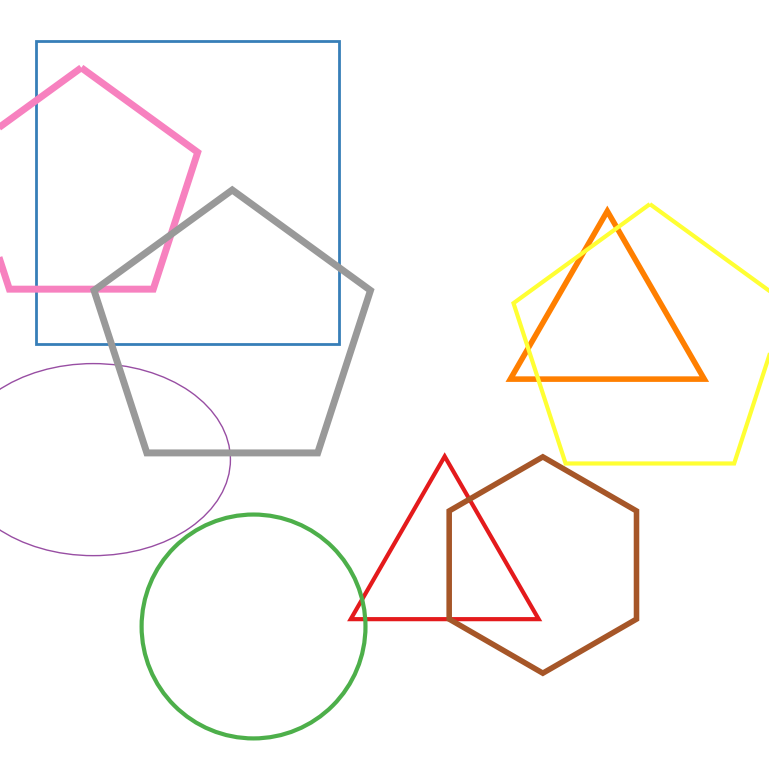[{"shape": "triangle", "thickness": 1.5, "radius": 0.7, "center": [0.578, 0.266]}, {"shape": "square", "thickness": 1, "radius": 0.98, "center": [0.244, 0.75]}, {"shape": "circle", "thickness": 1.5, "radius": 0.73, "center": [0.329, 0.186]}, {"shape": "oval", "thickness": 0.5, "radius": 0.89, "center": [0.121, 0.403]}, {"shape": "triangle", "thickness": 2, "radius": 0.73, "center": [0.789, 0.58]}, {"shape": "pentagon", "thickness": 1.5, "radius": 0.93, "center": [0.844, 0.549]}, {"shape": "hexagon", "thickness": 2, "radius": 0.7, "center": [0.705, 0.266]}, {"shape": "pentagon", "thickness": 2.5, "radius": 0.79, "center": [0.106, 0.753]}, {"shape": "pentagon", "thickness": 2.5, "radius": 0.94, "center": [0.302, 0.565]}]